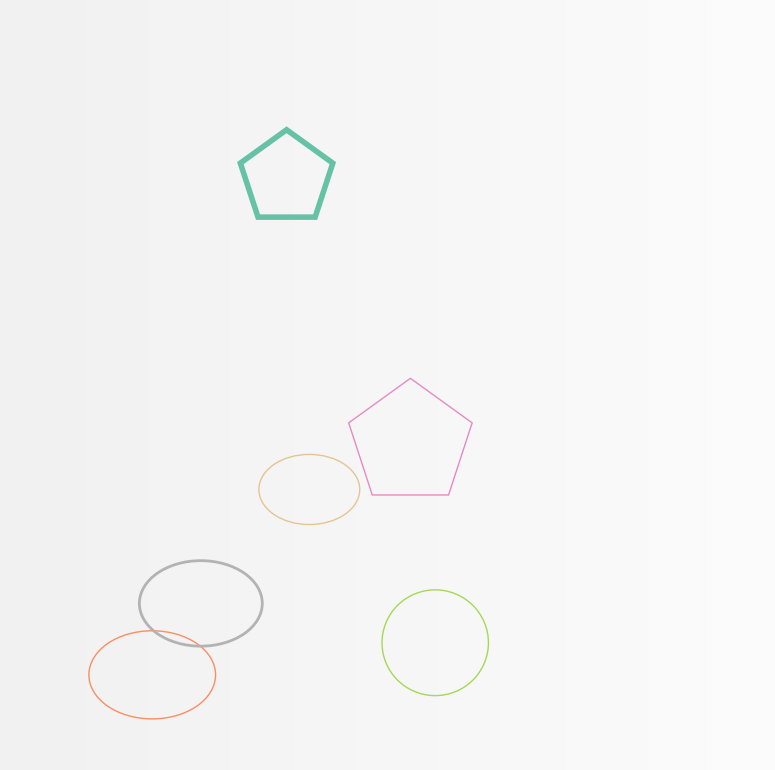[{"shape": "pentagon", "thickness": 2, "radius": 0.31, "center": [0.37, 0.769]}, {"shape": "oval", "thickness": 0.5, "radius": 0.41, "center": [0.196, 0.124]}, {"shape": "pentagon", "thickness": 0.5, "radius": 0.42, "center": [0.53, 0.425]}, {"shape": "circle", "thickness": 0.5, "radius": 0.34, "center": [0.562, 0.165]}, {"shape": "oval", "thickness": 0.5, "radius": 0.33, "center": [0.399, 0.364]}, {"shape": "oval", "thickness": 1, "radius": 0.4, "center": [0.259, 0.216]}]